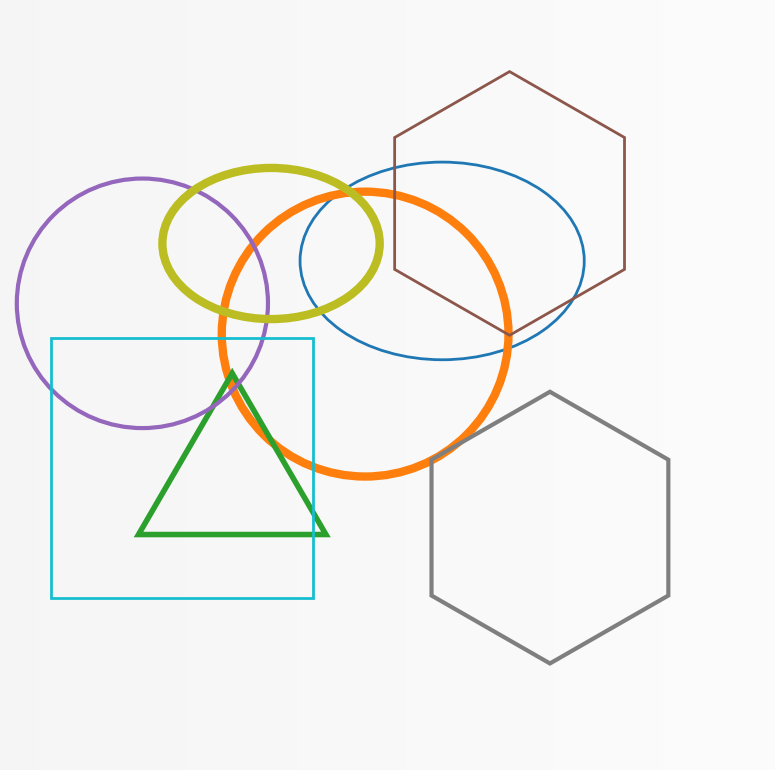[{"shape": "oval", "thickness": 1, "radius": 0.92, "center": [0.571, 0.661]}, {"shape": "circle", "thickness": 3, "radius": 0.92, "center": [0.471, 0.566]}, {"shape": "triangle", "thickness": 2, "radius": 0.7, "center": [0.3, 0.376]}, {"shape": "circle", "thickness": 1.5, "radius": 0.81, "center": [0.184, 0.606]}, {"shape": "hexagon", "thickness": 1, "radius": 0.86, "center": [0.658, 0.736]}, {"shape": "hexagon", "thickness": 1.5, "radius": 0.88, "center": [0.71, 0.315]}, {"shape": "oval", "thickness": 3, "radius": 0.7, "center": [0.35, 0.684]}, {"shape": "square", "thickness": 1, "radius": 0.85, "center": [0.235, 0.393]}]